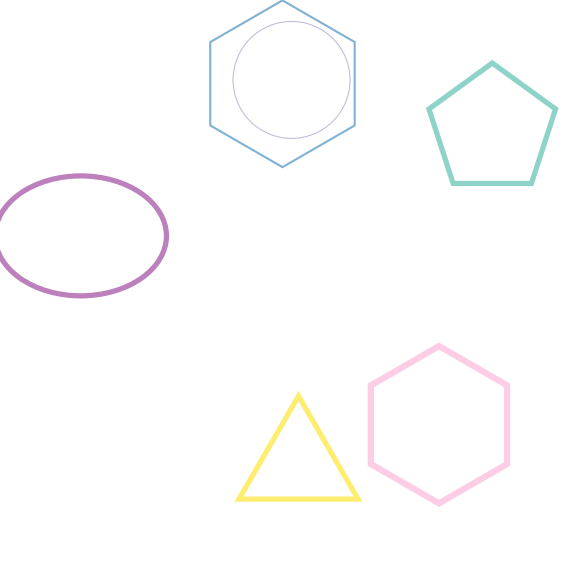[{"shape": "pentagon", "thickness": 2.5, "radius": 0.58, "center": [0.852, 0.775]}, {"shape": "circle", "thickness": 0.5, "radius": 0.51, "center": [0.505, 0.861]}, {"shape": "hexagon", "thickness": 1, "radius": 0.72, "center": [0.489, 0.854]}, {"shape": "hexagon", "thickness": 3, "radius": 0.68, "center": [0.76, 0.264]}, {"shape": "oval", "thickness": 2.5, "radius": 0.74, "center": [0.14, 0.591]}, {"shape": "triangle", "thickness": 2.5, "radius": 0.6, "center": [0.517, 0.194]}]